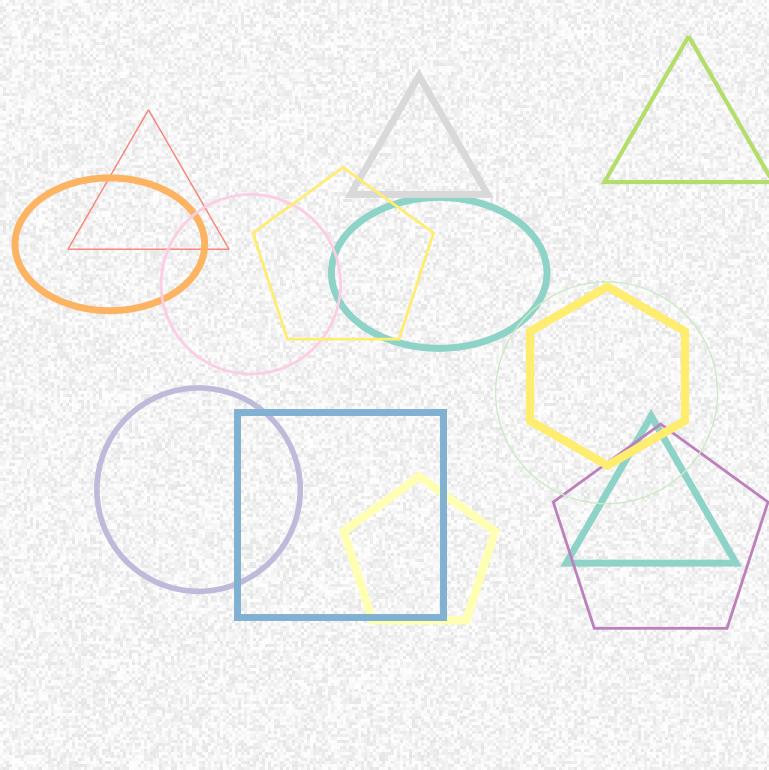[{"shape": "oval", "thickness": 2.5, "radius": 0.7, "center": [0.57, 0.646]}, {"shape": "triangle", "thickness": 2.5, "radius": 0.64, "center": [0.846, 0.332]}, {"shape": "pentagon", "thickness": 3, "radius": 0.52, "center": [0.545, 0.278]}, {"shape": "circle", "thickness": 2, "radius": 0.66, "center": [0.258, 0.364]}, {"shape": "triangle", "thickness": 0.5, "radius": 0.6, "center": [0.193, 0.737]}, {"shape": "square", "thickness": 2.5, "radius": 0.67, "center": [0.441, 0.332]}, {"shape": "oval", "thickness": 2.5, "radius": 0.62, "center": [0.143, 0.683]}, {"shape": "triangle", "thickness": 1.5, "radius": 0.63, "center": [0.894, 0.827]}, {"shape": "circle", "thickness": 1, "radius": 0.58, "center": [0.326, 0.631]}, {"shape": "triangle", "thickness": 2.5, "radius": 0.51, "center": [0.544, 0.799]}, {"shape": "pentagon", "thickness": 1, "radius": 0.73, "center": [0.858, 0.303]}, {"shape": "circle", "thickness": 0.5, "radius": 0.72, "center": [0.788, 0.49]}, {"shape": "pentagon", "thickness": 1, "radius": 0.62, "center": [0.446, 0.659]}, {"shape": "hexagon", "thickness": 3, "radius": 0.58, "center": [0.789, 0.512]}]